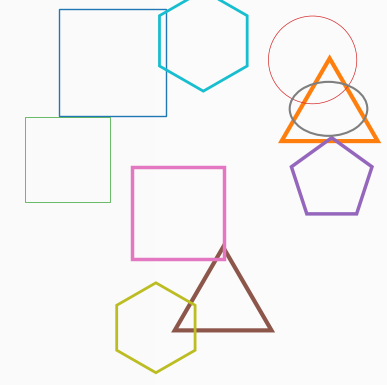[{"shape": "square", "thickness": 1, "radius": 0.69, "center": [0.291, 0.837]}, {"shape": "triangle", "thickness": 3, "radius": 0.72, "center": [0.851, 0.705]}, {"shape": "square", "thickness": 0.5, "radius": 0.55, "center": [0.175, 0.585]}, {"shape": "circle", "thickness": 0.5, "radius": 0.57, "center": [0.807, 0.844]}, {"shape": "pentagon", "thickness": 2.5, "radius": 0.55, "center": [0.856, 0.533]}, {"shape": "triangle", "thickness": 3, "radius": 0.72, "center": [0.576, 0.214]}, {"shape": "square", "thickness": 2.5, "radius": 0.6, "center": [0.459, 0.448]}, {"shape": "oval", "thickness": 1.5, "radius": 0.5, "center": [0.848, 0.717]}, {"shape": "hexagon", "thickness": 2, "radius": 0.58, "center": [0.402, 0.149]}, {"shape": "hexagon", "thickness": 2, "radius": 0.65, "center": [0.525, 0.894]}]